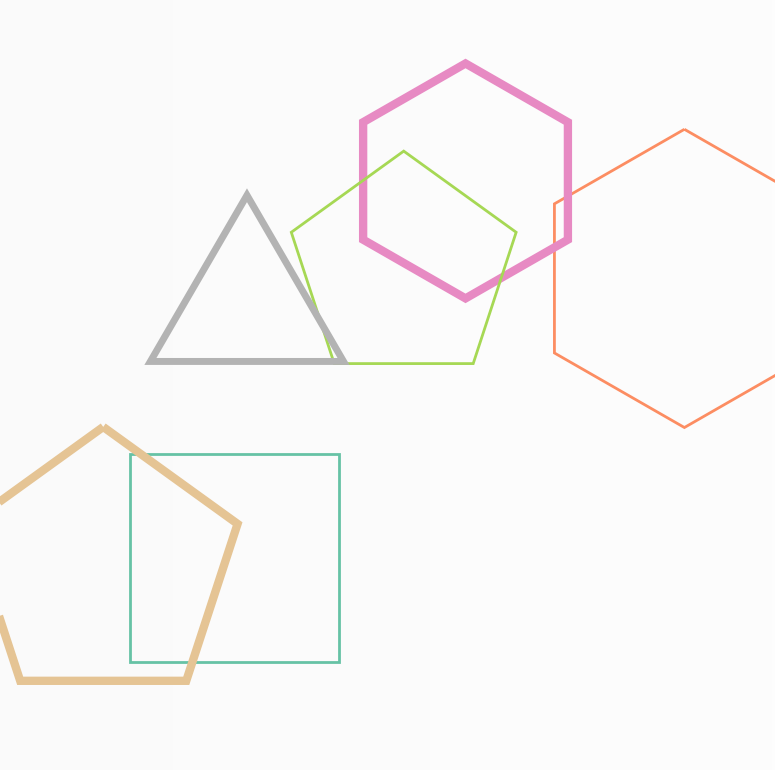[{"shape": "square", "thickness": 1, "radius": 0.67, "center": [0.302, 0.275]}, {"shape": "hexagon", "thickness": 1, "radius": 0.97, "center": [0.883, 0.638]}, {"shape": "hexagon", "thickness": 3, "radius": 0.76, "center": [0.601, 0.765]}, {"shape": "pentagon", "thickness": 1, "radius": 0.76, "center": [0.521, 0.651]}, {"shape": "pentagon", "thickness": 3, "radius": 0.91, "center": [0.133, 0.263]}, {"shape": "triangle", "thickness": 2.5, "radius": 0.72, "center": [0.319, 0.603]}]